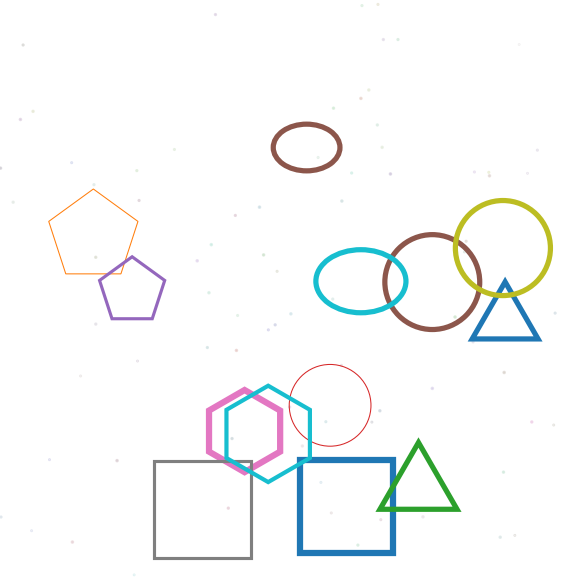[{"shape": "square", "thickness": 3, "radius": 0.4, "center": [0.6, 0.122]}, {"shape": "triangle", "thickness": 2.5, "radius": 0.33, "center": [0.875, 0.445]}, {"shape": "pentagon", "thickness": 0.5, "radius": 0.41, "center": [0.162, 0.591]}, {"shape": "triangle", "thickness": 2.5, "radius": 0.39, "center": [0.725, 0.156]}, {"shape": "circle", "thickness": 0.5, "radius": 0.35, "center": [0.572, 0.297]}, {"shape": "pentagon", "thickness": 1.5, "radius": 0.3, "center": [0.229, 0.495]}, {"shape": "oval", "thickness": 2.5, "radius": 0.29, "center": [0.531, 0.744]}, {"shape": "circle", "thickness": 2.5, "radius": 0.41, "center": [0.749, 0.511]}, {"shape": "hexagon", "thickness": 3, "radius": 0.36, "center": [0.424, 0.253]}, {"shape": "square", "thickness": 1.5, "radius": 0.42, "center": [0.351, 0.116]}, {"shape": "circle", "thickness": 2.5, "radius": 0.41, "center": [0.871, 0.57]}, {"shape": "hexagon", "thickness": 2, "radius": 0.42, "center": [0.464, 0.248]}, {"shape": "oval", "thickness": 2.5, "radius": 0.39, "center": [0.625, 0.512]}]